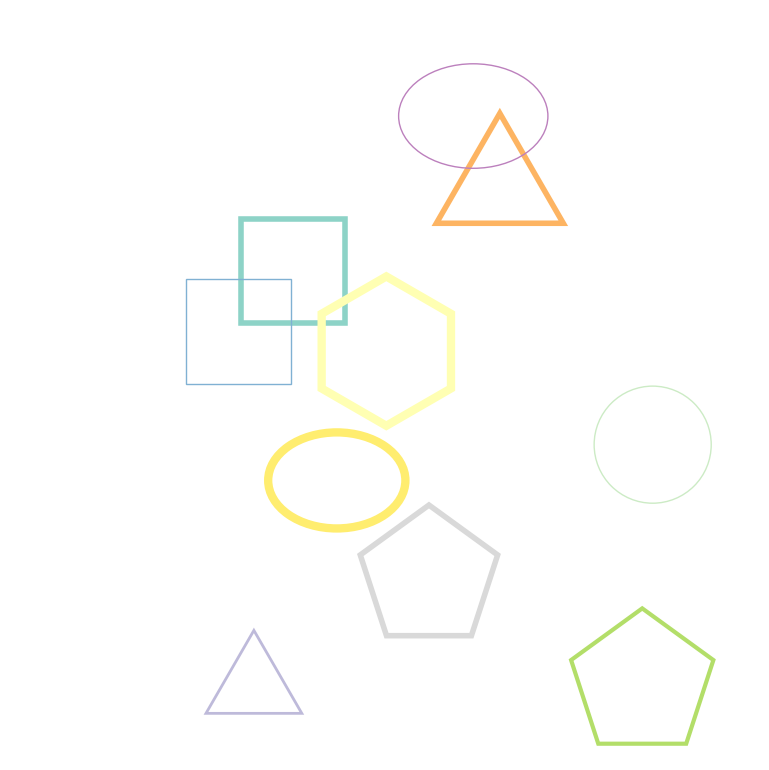[{"shape": "square", "thickness": 2, "radius": 0.34, "center": [0.381, 0.648]}, {"shape": "hexagon", "thickness": 3, "radius": 0.48, "center": [0.502, 0.544]}, {"shape": "triangle", "thickness": 1, "radius": 0.36, "center": [0.33, 0.109]}, {"shape": "square", "thickness": 0.5, "radius": 0.34, "center": [0.309, 0.569]}, {"shape": "triangle", "thickness": 2, "radius": 0.48, "center": [0.649, 0.758]}, {"shape": "pentagon", "thickness": 1.5, "radius": 0.49, "center": [0.834, 0.113]}, {"shape": "pentagon", "thickness": 2, "radius": 0.47, "center": [0.557, 0.25]}, {"shape": "oval", "thickness": 0.5, "radius": 0.48, "center": [0.615, 0.849]}, {"shape": "circle", "thickness": 0.5, "radius": 0.38, "center": [0.848, 0.423]}, {"shape": "oval", "thickness": 3, "radius": 0.45, "center": [0.437, 0.376]}]